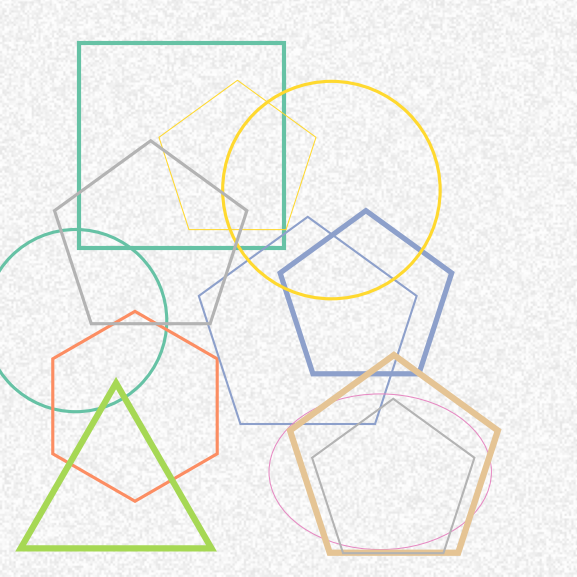[{"shape": "square", "thickness": 2, "radius": 0.89, "center": [0.315, 0.747]}, {"shape": "circle", "thickness": 1.5, "radius": 0.79, "center": [0.131, 0.444]}, {"shape": "hexagon", "thickness": 1.5, "radius": 0.82, "center": [0.234, 0.296]}, {"shape": "pentagon", "thickness": 2.5, "radius": 0.78, "center": [0.634, 0.478]}, {"shape": "pentagon", "thickness": 1, "radius": 0.99, "center": [0.533, 0.425]}, {"shape": "oval", "thickness": 0.5, "radius": 0.96, "center": [0.658, 0.182]}, {"shape": "triangle", "thickness": 3, "radius": 0.95, "center": [0.201, 0.145]}, {"shape": "pentagon", "thickness": 0.5, "radius": 0.71, "center": [0.411, 0.717]}, {"shape": "circle", "thickness": 1.5, "radius": 0.94, "center": [0.574, 0.67]}, {"shape": "pentagon", "thickness": 3, "radius": 0.95, "center": [0.682, 0.195]}, {"shape": "pentagon", "thickness": 1.5, "radius": 0.88, "center": [0.261, 0.58]}, {"shape": "pentagon", "thickness": 1, "radius": 0.74, "center": [0.681, 0.161]}]